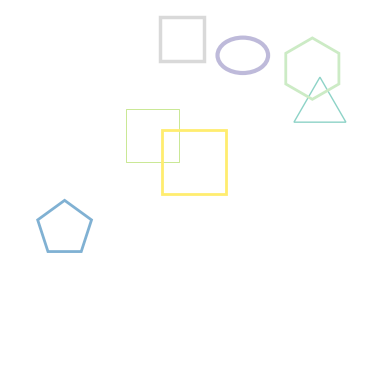[{"shape": "triangle", "thickness": 1, "radius": 0.39, "center": [0.831, 0.722]}, {"shape": "oval", "thickness": 3, "radius": 0.33, "center": [0.631, 0.856]}, {"shape": "pentagon", "thickness": 2, "radius": 0.37, "center": [0.168, 0.406]}, {"shape": "square", "thickness": 0.5, "radius": 0.34, "center": [0.396, 0.648]}, {"shape": "square", "thickness": 2.5, "radius": 0.29, "center": [0.472, 0.9]}, {"shape": "hexagon", "thickness": 2, "radius": 0.4, "center": [0.811, 0.822]}, {"shape": "square", "thickness": 2, "radius": 0.42, "center": [0.505, 0.578]}]